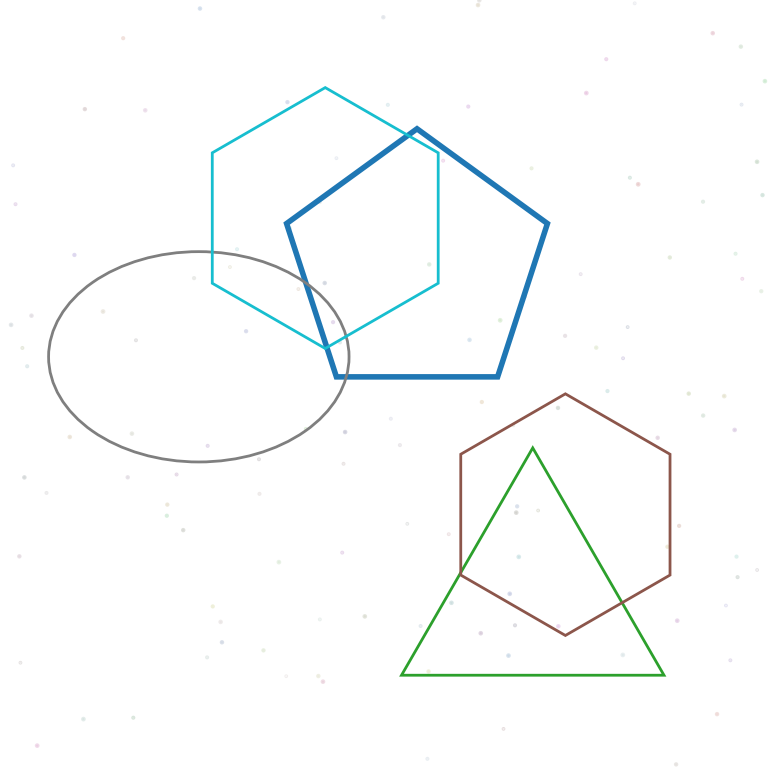[{"shape": "pentagon", "thickness": 2, "radius": 0.89, "center": [0.542, 0.655]}, {"shape": "triangle", "thickness": 1, "radius": 0.98, "center": [0.692, 0.221]}, {"shape": "hexagon", "thickness": 1, "radius": 0.78, "center": [0.734, 0.332]}, {"shape": "oval", "thickness": 1, "radius": 0.98, "center": [0.258, 0.537]}, {"shape": "hexagon", "thickness": 1, "radius": 0.85, "center": [0.422, 0.717]}]